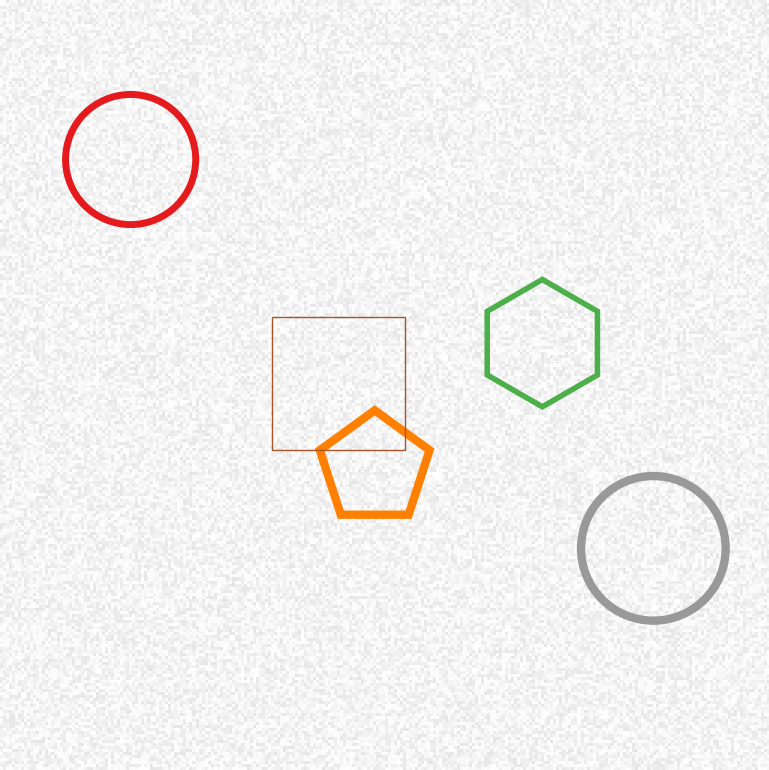[{"shape": "circle", "thickness": 2.5, "radius": 0.42, "center": [0.17, 0.793]}, {"shape": "hexagon", "thickness": 2, "radius": 0.41, "center": [0.704, 0.554]}, {"shape": "pentagon", "thickness": 3, "radius": 0.37, "center": [0.487, 0.392]}, {"shape": "square", "thickness": 0.5, "radius": 0.43, "center": [0.44, 0.503]}, {"shape": "circle", "thickness": 3, "radius": 0.47, "center": [0.849, 0.288]}]